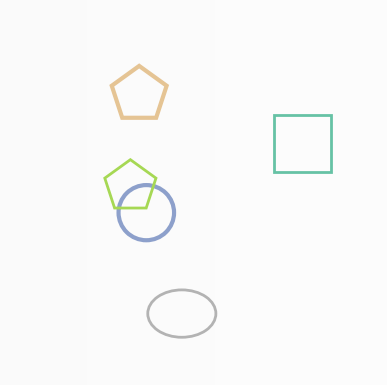[{"shape": "square", "thickness": 2, "radius": 0.37, "center": [0.782, 0.627]}, {"shape": "circle", "thickness": 3, "radius": 0.36, "center": [0.378, 0.448]}, {"shape": "pentagon", "thickness": 2, "radius": 0.35, "center": [0.336, 0.516]}, {"shape": "pentagon", "thickness": 3, "radius": 0.37, "center": [0.359, 0.754]}, {"shape": "oval", "thickness": 2, "radius": 0.44, "center": [0.469, 0.186]}]